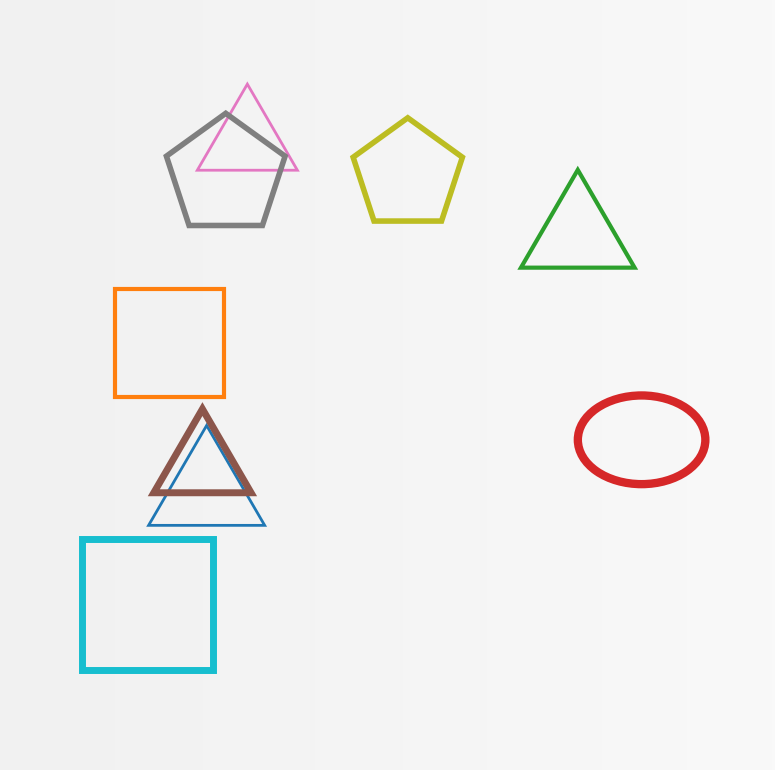[{"shape": "triangle", "thickness": 1, "radius": 0.43, "center": [0.267, 0.361]}, {"shape": "square", "thickness": 1.5, "radius": 0.35, "center": [0.219, 0.555]}, {"shape": "triangle", "thickness": 1.5, "radius": 0.42, "center": [0.746, 0.695]}, {"shape": "oval", "thickness": 3, "radius": 0.41, "center": [0.828, 0.429]}, {"shape": "triangle", "thickness": 2.5, "radius": 0.36, "center": [0.261, 0.396]}, {"shape": "triangle", "thickness": 1, "radius": 0.37, "center": [0.319, 0.816]}, {"shape": "pentagon", "thickness": 2, "radius": 0.4, "center": [0.291, 0.772]}, {"shape": "pentagon", "thickness": 2, "radius": 0.37, "center": [0.526, 0.773]}, {"shape": "square", "thickness": 2.5, "radius": 0.43, "center": [0.19, 0.214]}]